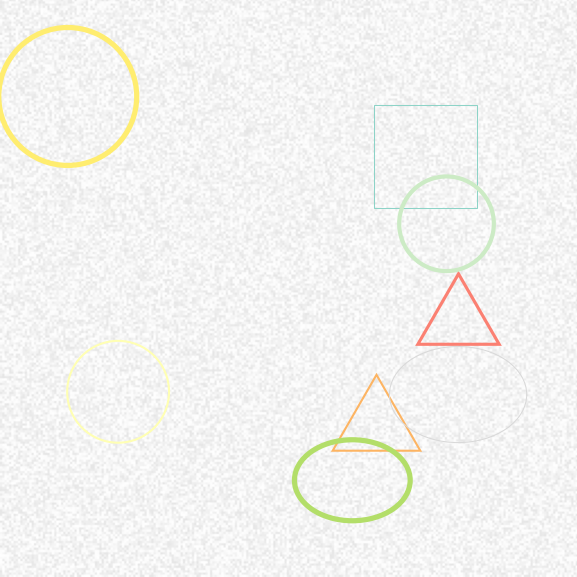[{"shape": "square", "thickness": 0.5, "radius": 0.45, "center": [0.736, 0.728]}, {"shape": "circle", "thickness": 1, "radius": 0.44, "center": [0.205, 0.321]}, {"shape": "triangle", "thickness": 1.5, "radius": 0.41, "center": [0.794, 0.444]}, {"shape": "triangle", "thickness": 1, "radius": 0.44, "center": [0.652, 0.262]}, {"shape": "oval", "thickness": 2.5, "radius": 0.5, "center": [0.61, 0.168]}, {"shape": "oval", "thickness": 0.5, "radius": 0.59, "center": [0.793, 0.316]}, {"shape": "circle", "thickness": 2, "radius": 0.41, "center": [0.773, 0.612]}, {"shape": "circle", "thickness": 2.5, "radius": 0.6, "center": [0.117, 0.832]}]